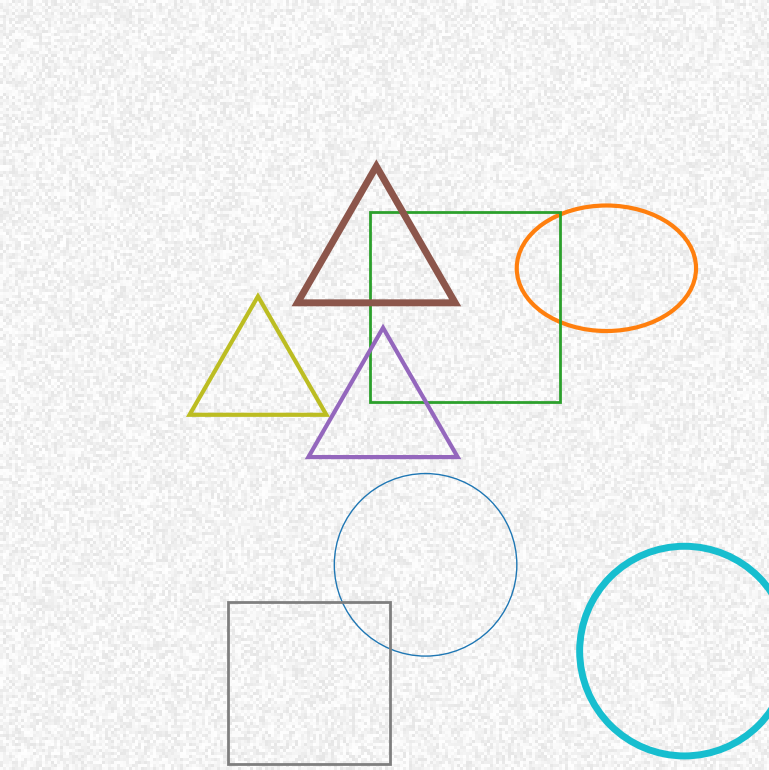[{"shape": "circle", "thickness": 0.5, "radius": 0.59, "center": [0.553, 0.266]}, {"shape": "oval", "thickness": 1.5, "radius": 0.58, "center": [0.788, 0.652]}, {"shape": "square", "thickness": 1, "radius": 0.62, "center": [0.604, 0.602]}, {"shape": "triangle", "thickness": 1.5, "radius": 0.56, "center": [0.497, 0.462]}, {"shape": "triangle", "thickness": 2.5, "radius": 0.59, "center": [0.489, 0.666]}, {"shape": "square", "thickness": 1, "radius": 0.53, "center": [0.402, 0.113]}, {"shape": "triangle", "thickness": 1.5, "radius": 0.51, "center": [0.335, 0.513]}, {"shape": "circle", "thickness": 2.5, "radius": 0.68, "center": [0.889, 0.154]}]